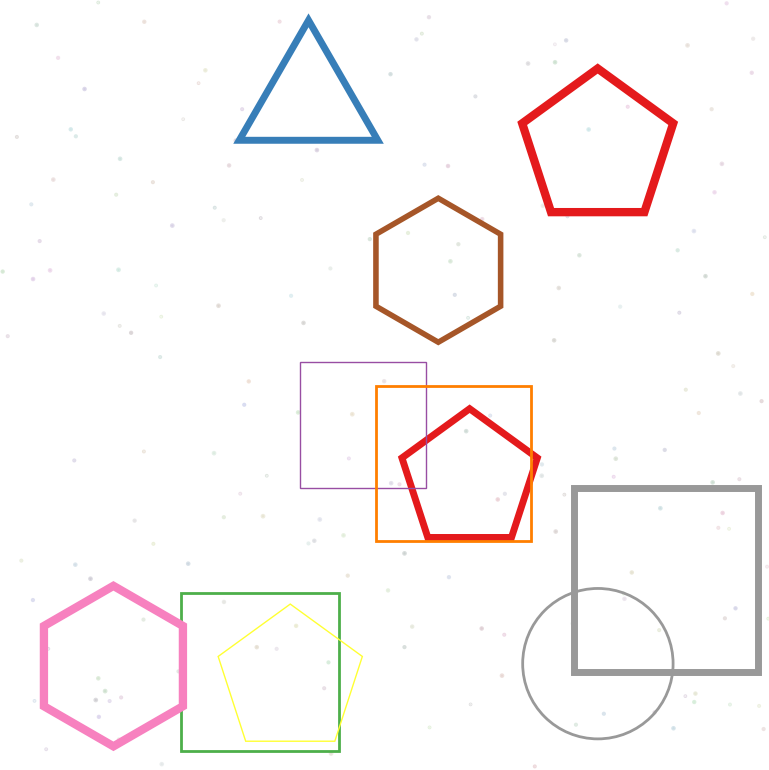[{"shape": "pentagon", "thickness": 3, "radius": 0.52, "center": [0.776, 0.808]}, {"shape": "pentagon", "thickness": 2.5, "radius": 0.46, "center": [0.61, 0.377]}, {"shape": "triangle", "thickness": 2.5, "radius": 0.52, "center": [0.401, 0.87]}, {"shape": "square", "thickness": 1, "radius": 0.51, "center": [0.337, 0.127]}, {"shape": "square", "thickness": 0.5, "radius": 0.41, "center": [0.471, 0.448]}, {"shape": "square", "thickness": 1, "radius": 0.5, "center": [0.589, 0.398]}, {"shape": "pentagon", "thickness": 0.5, "radius": 0.49, "center": [0.377, 0.117]}, {"shape": "hexagon", "thickness": 2, "radius": 0.47, "center": [0.569, 0.649]}, {"shape": "hexagon", "thickness": 3, "radius": 0.52, "center": [0.147, 0.135]}, {"shape": "square", "thickness": 2.5, "radius": 0.6, "center": [0.865, 0.247]}, {"shape": "circle", "thickness": 1, "radius": 0.49, "center": [0.776, 0.138]}]